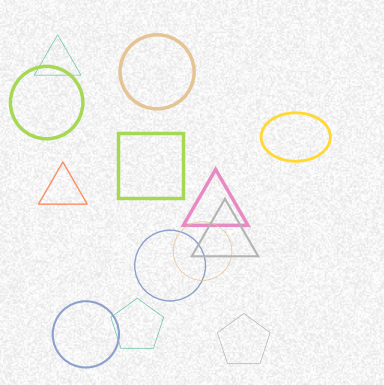[{"shape": "triangle", "thickness": 0.5, "radius": 0.35, "center": [0.15, 0.84]}, {"shape": "pentagon", "thickness": 0.5, "radius": 0.36, "center": [0.356, 0.154]}, {"shape": "triangle", "thickness": 1, "radius": 0.37, "center": [0.163, 0.506]}, {"shape": "circle", "thickness": 1, "radius": 0.46, "center": [0.442, 0.31]}, {"shape": "circle", "thickness": 1.5, "radius": 0.43, "center": [0.223, 0.132]}, {"shape": "triangle", "thickness": 2.5, "radius": 0.48, "center": [0.56, 0.463]}, {"shape": "circle", "thickness": 2.5, "radius": 0.47, "center": [0.121, 0.734]}, {"shape": "square", "thickness": 2.5, "radius": 0.42, "center": [0.392, 0.569]}, {"shape": "oval", "thickness": 2, "radius": 0.45, "center": [0.768, 0.644]}, {"shape": "circle", "thickness": 0.5, "radius": 0.38, "center": [0.526, 0.348]}, {"shape": "circle", "thickness": 2.5, "radius": 0.48, "center": [0.408, 0.813]}, {"shape": "pentagon", "thickness": 0.5, "radius": 0.36, "center": [0.633, 0.114]}, {"shape": "triangle", "thickness": 1.5, "radius": 0.5, "center": [0.584, 0.384]}]